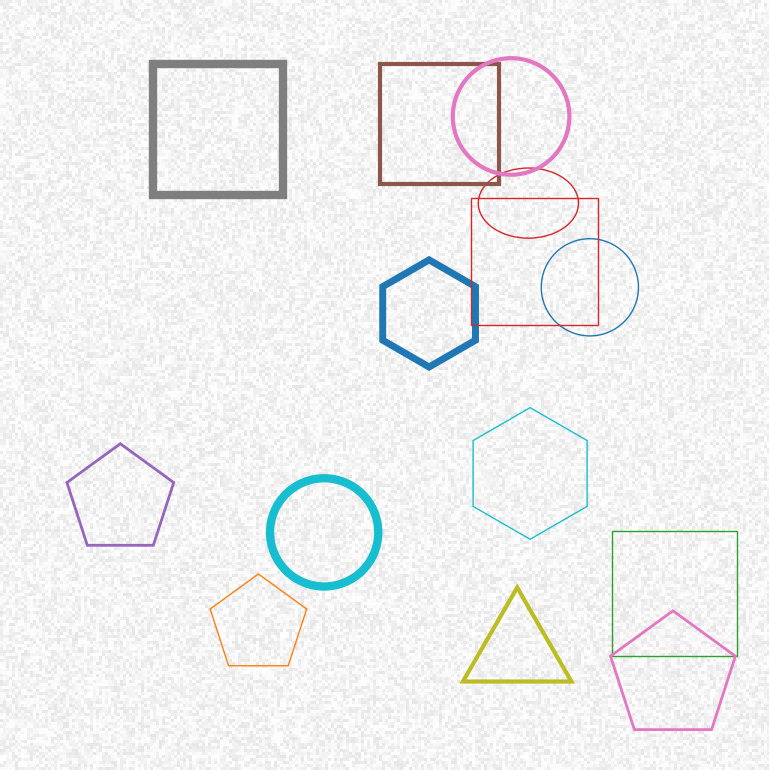[{"shape": "hexagon", "thickness": 2.5, "radius": 0.35, "center": [0.557, 0.593]}, {"shape": "circle", "thickness": 0.5, "radius": 0.32, "center": [0.766, 0.627]}, {"shape": "pentagon", "thickness": 0.5, "radius": 0.33, "center": [0.336, 0.189]}, {"shape": "square", "thickness": 0.5, "radius": 0.4, "center": [0.876, 0.229]}, {"shape": "oval", "thickness": 0.5, "radius": 0.33, "center": [0.686, 0.736]}, {"shape": "square", "thickness": 0.5, "radius": 0.41, "center": [0.694, 0.66]}, {"shape": "pentagon", "thickness": 1, "radius": 0.36, "center": [0.156, 0.351]}, {"shape": "square", "thickness": 1.5, "radius": 0.39, "center": [0.571, 0.839]}, {"shape": "circle", "thickness": 1.5, "radius": 0.38, "center": [0.664, 0.849]}, {"shape": "pentagon", "thickness": 1, "radius": 0.43, "center": [0.874, 0.121]}, {"shape": "square", "thickness": 3, "radius": 0.42, "center": [0.283, 0.832]}, {"shape": "triangle", "thickness": 1.5, "radius": 0.41, "center": [0.672, 0.156]}, {"shape": "hexagon", "thickness": 0.5, "radius": 0.43, "center": [0.688, 0.385]}, {"shape": "circle", "thickness": 3, "radius": 0.35, "center": [0.421, 0.309]}]